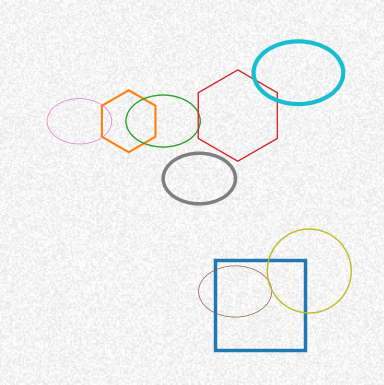[{"shape": "square", "thickness": 2.5, "radius": 0.58, "center": [0.674, 0.209]}, {"shape": "hexagon", "thickness": 1.5, "radius": 0.4, "center": [0.334, 0.685]}, {"shape": "oval", "thickness": 1, "radius": 0.48, "center": [0.424, 0.686]}, {"shape": "hexagon", "thickness": 1, "radius": 0.59, "center": [0.618, 0.7]}, {"shape": "oval", "thickness": 0.5, "radius": 0.48, "center": [0.611, 0.243]}, {"shape": "oval", "thickness": 0.5, "radius": 0.42, "center": [0.206, 0.685]}, {"shape": "oval", "thickness": 2.5, "radius": 0.47, "center": [0.518, 0.536]}, {"shape": "circle", "thickness": 1, "radius": 0.55, "center": [0.803, 0.296]}, {"shape": "oval", "thickness": 3, "radius": 0.58, "center": [0.775, 0.811]}]